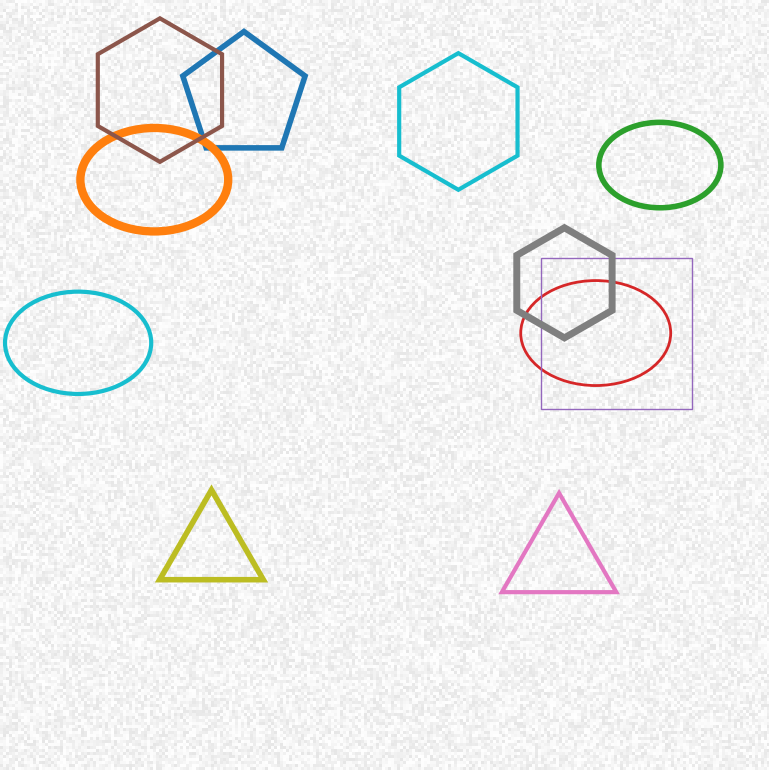[{"shape": "pentagon", "thickness": 2, "radius": 0.42, "center": [0.317, 0.876]}, {"shape": "oval", "thickness": 3, "radius": 0.48, "center": [0.2, 0.767]}, {"shape": "oval", "thickness": 2, "radius": 0.4, "center": [0.857, 0.786]}, {"shape": "oval", "thickness": 1, "radius": 0.49, "center": [0.774, 0.567]}, {"shape": "square", "thickness": 0.5, "radius": 0.49, "center": [0.8, 0.567]}, {"shape": "hexagon", "thickness": 1.5, "radius": 0.47, "center": [0.208, 0.883]}, {"shape": "triangle", "thickness": 1.5, "radius": 0.43, "center": [0.726, 0.274]}, {"shape": "hexagon", "thickness": 2.5, "radius": 0.36, "center": [0.733, 0.633]}, {"shape": "triangle", "thickness": 2, "radius": 0.39, "center": [0.275, 0.286]}, {"shape": "hexagon", "thickness": 1.5, "radius": 0.44, "center": [0.595, 0.842]}, {"shape": "oval", "thickness": 1.5, "radius": 0.47, "center": [0.101, 0.555]}]